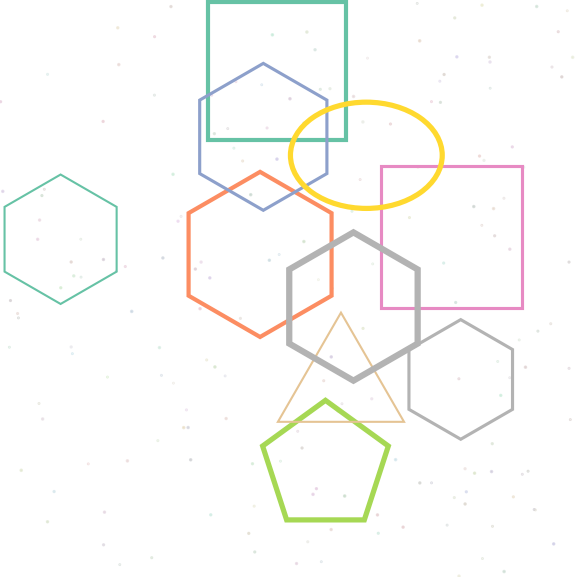[{"shape": "square", "thickness": 2, "radius": 0.6, "center": [0.48, 0.876]}, {"shape": "hexagon", "thickness": 1, "radius": 0.56, "center": [0.105, 0.585]}, {"shape": "hexagon", "thickness": 2, "radius": 0.71, "center": [0.45, 0.559]}, {"shape": "hexagon", "thickness": 1.5, "radius": 0.64, "center": [0.456, 0.762]}, {"shape": "square", "thickness": 1.5, "radius": 0.61, "center": [0.782, 0.588]}, {"shape": "pentagon", "thickness": 2.5, "radius": 0.57, "center": [0.564, 0.191]}, {"shape": "oval", "thickness": 2.5, "radius": 0.66, "center": [0.634, 0.73]}, {"shape": "triangle", "thickness": 1, "radius": 0.63, "center": [0.59, 0.332]}, {"shape": "hexagon", "thickness": 1.5, "radius": 0.52, "center": [0.798, 0.342]}, {"shape": "hexagon", "thickness": 3, "radius": 0.64, "center": [0.612, 0.468]}]